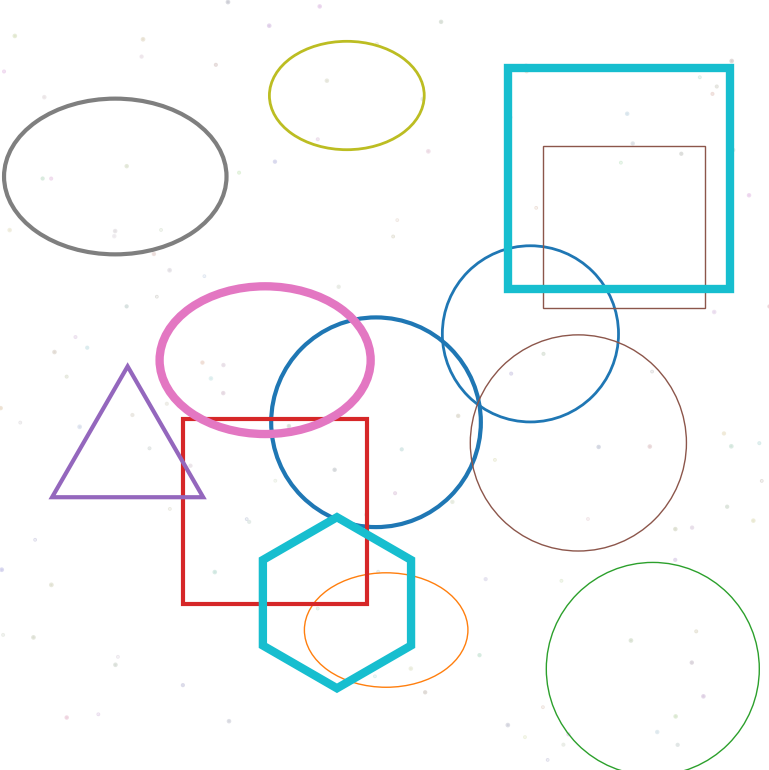[{"shape": "circle", "thickness": 1, "radius": 0.57, "center": [0.689, 0.566]}, {"shape": "circle", "thickness": 1.5, "radius": 0.68, "center": [0.488, 0.452]}, {"shape": "oval", "thickness": 0.5, "radius": 0.53, "center": [0.502, 0.182]}, {"shape": "circle", "thickness": 0.5, "radius": 0.69, "center": [0.848, 0.131]}, {"shape": "square", "thickness": 1.5, "radius": 0.6, "center": [0.357, 0.336]}, {"shape": "triangle", "thickness": 1.5, "radius": 0.57, "center": [0.166, 0.411]}, {"shape": "circle", "thickness": 0.5, "radius": 0.7, "center": [0.751, 0.425]}, {"shape": "square", "thickness": 0.5, "radius": 0.53, "center": [0.81, 0.705]}, {"shape": "oval", "thickness": 3, "radius": 0.69, "center": [0.344, 0.532]}, {"shape": "oval", "thickness": 1.5, "radius": 0.72, "center": [0.15, 0.771]}, {"shape": "oval", "thickness": 1, "radius": 0.5, "center": [0.45, 0.876]}, {"shape": "hexagon", "thickness": 3, "radius": 0.56, "center": [0.438, 0.217]}, {"shape": "square", "thickness": 3, "radius": 0.72, "center": [0.804, 0.768]}]